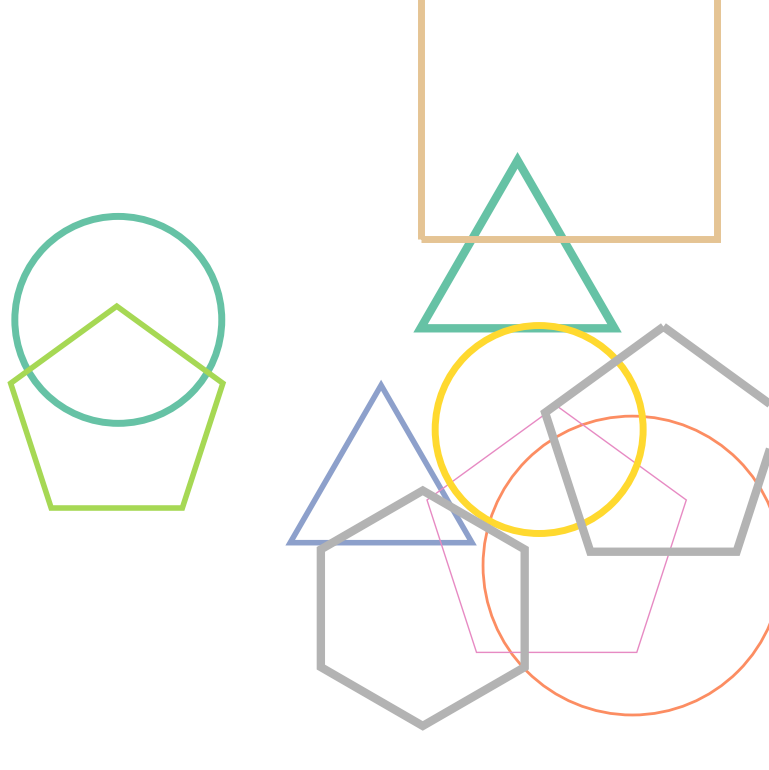[{"shape": "circle", "thickness": 2.5, "radius": 0.67, "center": [0.154, 0.585]}, {"shape": "triangle", "thickness": 3, "radius": 0.73, "center": [0.672, 0.646]}, {"shape": "circle", "thickness": 1, "radius": 0.97, "center": [0.821, 0.266]}, {"shape": "triangle", "thickness": 2, "radius": 0.68, "center": [0.495, 0.363]}, {"shape": "pentagon", "thickness": 0.5, "radius": 0.89, "center": [0.723, 0.296]}, {"shape": "pentagon", "thickness": 2, "radius": 0.72, "center": [0.152, 0.457]}, {"shape": "circle", "thickness": 2.5, "radius": 0.68, "center": [0.7, 0.442]}, {"shape": "square", "thickness": 2.5, "radius": 0.96, "center": [0.739, 0.881]}, {"shape": "pentagon", "thickness": 3, "radius": 0.81, "center": [0.862, 0.414]}, {"shape": "hexagon", "thickness": 3, "radius": 0.76, "center": [0.549, 0.21]}]